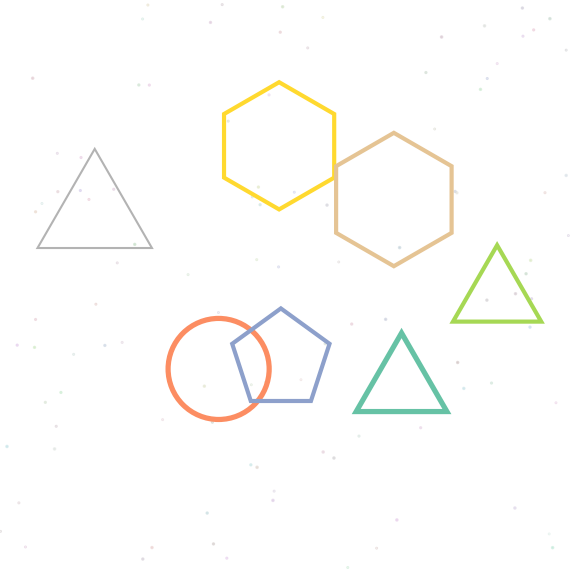[{"shape": "triangle", "thickness": 2.5, "radius": 0.45, "center": [0.695, 0.332]}, {"shape": "circle", "thickness": 2.5, "radius": 0.44, "center": [0.379, 0.36]}, {"shape": "pentagon", "thickness": 2, "radius": 0.44, "center": [0.486, 0.376]}, {"shape": "triangle", "thickness": 2, "radius": 0.44, "center": [0.861, 0.486]}, {"shape": "hexagon", "thickness": 2, "radius": 0.55, "center": [0.483, 0.747]}, {"shape": "hexagon", "thickness": 2, "radius": 0.58, "center": [0.682, 0.654]}, {"shape": "triangle", "thickness": 1, "radius": 0.57, "center": [0.164, 0.627]}]